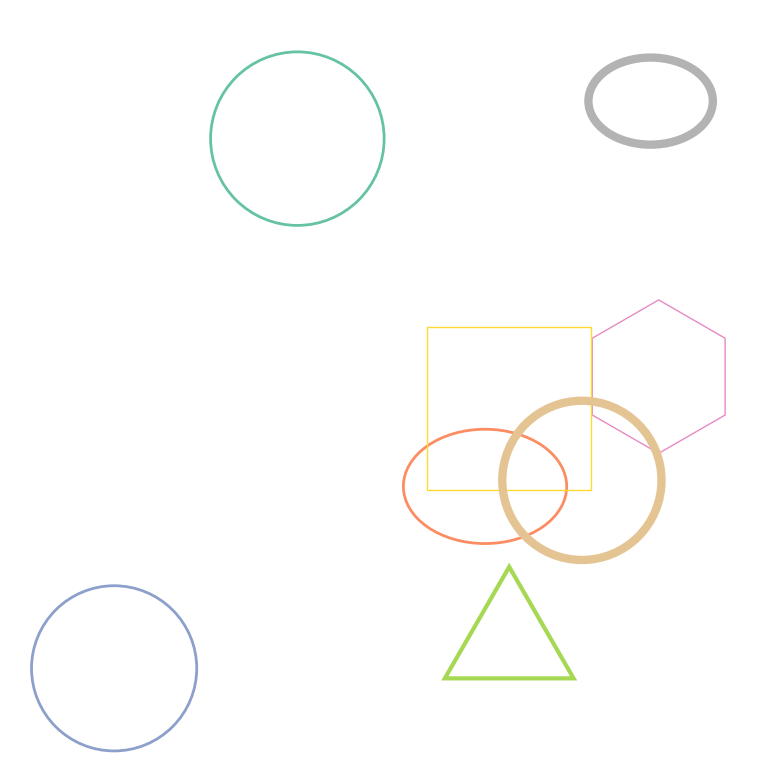[{"shape": "circle", "thickness": 1, "radius": 0.56, "center": [0.386, 0.82]}, {"shape": "oval", "thickness": 1, "radius": 0.53, "center": [0.63, 0.368]}, {"shape": "circle", "thickness": 1, "radius": 0.54, "center": [0.148, 0.132]}, {"shape": "hexagon", "thickness": 0.5, "radius": 0.5, "center": [0.855, 0.511]}, {"shape": "triangle", "thickness": 1.5, "radius": 0.48, "center": [0.661, 0.167]}, {"shape": "square", "thickness": 0.5, "radius": 0.53, "center": [0.661, 0.469]}, {"shape": "circle", "thickness": 3, "radius": 0.52, "center": [0.756, 0.376]}, {"shape": "oval", "thickness": 3, "radius": 0.4, "center": [0.845, 0.869]}]